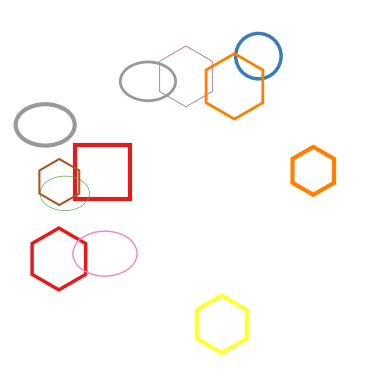[{"shape": "hexagon", "thickness": 2.5, "radius": 0.4, "center": [0.153, 0.327]}, {"shape": "square", "thickness": 3, "radius": 0.35, "center": [0.266, 0.553]}, {"shape": "circle", "thickness": 2.5, "radius": 0.29, "center": [0.671, 0.854]}, {"shape": "oval", "thickness": 0.5, "radius": 0.32, "center": [0.168, 0.498]}, {"shape": "hexagon", "thickness": 0.5, "radius": 0.39, "center": [0.483, 0.802]}, {"shape": "hexagon", "thickness": 2, "radius": 0.43, "center": [0.609, 0.776]}, {"shape": "hexagon", "thickness": 3, "radius": 0.31, "center": [0.814, 0.556]}, {"shape": "hexagon", "thickness": 3, "radius": 0.37, "center": [0.576, 0.158]}, {"shape": "hexagon", "thickness": 1.5, "radius": 0.3, "center": [0.154, 0.527]}, {"shape": "oval", "thickness": 1, "radius": 0.42, "center": [0.273, 0.341]}, {"shape": "oval", "thickness": 2, "radius": 0.36, "center": [0.384, 0.789]}, {"shape": "oval", "thickness": 3, "radius": 0.38, "center": [0.117, 0.676]}]